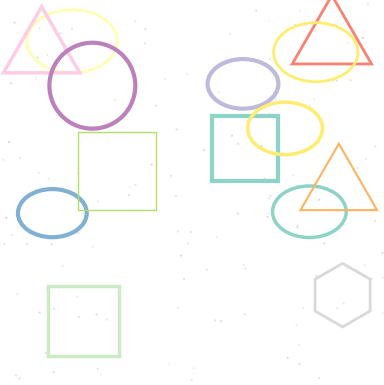[{"shape": "oval", "thickness": 2.5, "radius": 0.48, "center": [0.804, 0.45]}, {"shape": "square", "thickness": 3, "radius": 0.43, "center": [0.637, 0.614]}, {"shape": "oval", "thickness": 2, "radius": 0.59, "center": [0.187, 0.893]}, {"shape": "oval", "thickness": 3, "radius": 0.46, "center": [0.631, 0.782]}, {"shape": "triangle", "thickness": 2, "radius": 0.59, "center": [0.862, 0.893]}, {"shape": "oval", "thickness": 3, "radius": 0.45, "center": [0.136, 0.446]}, {"shape": "triangle", "thickness": 1.5, "radius": 0.57, "center": [0.88, 0.512]}, {"shape": "square", "thickness": 1, "radius": 0.51, "center": [0.303, 0.555]}, {"shape": "triangle", "thickness": 2.5, "radius": 0.57, "center": [0.108, 0.868]}, {"shape": "hexagon", "thickness": 2, "radius": 0.41, "center": [0.89, 0.233]}, {"shape": "circle", "thickness": 3, "radius": 0.56, "center": [0.24, 0.777]}, {"shape": "square", "thickness": 2.5, "radius": 0.46, "center": [0.217, 0.166]}, {"shape": "oval", "thickness": 2.5, "radius": 0.49, "center": [0.741, 0.667]}, {"shape": "oval", "thickness": 2, "radius": 0.55, "center": [0.82, 0.864]}]